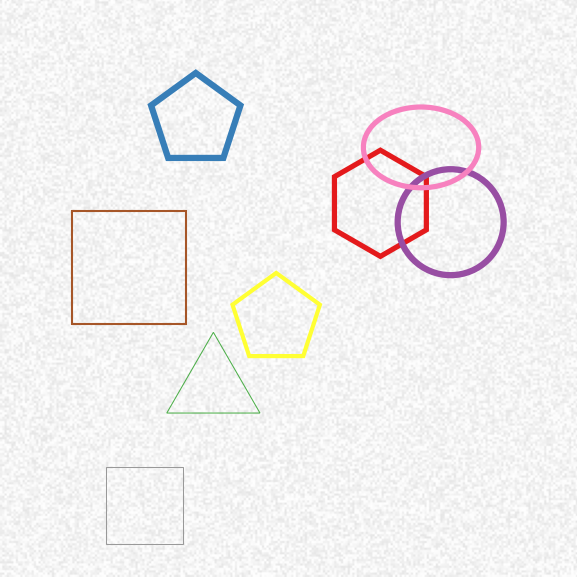[{"shape": "hexagon", "thickness": 2.5, "radius": 0.46, "center": [0.659, 0.647]}, {"shape": "pentagon", "thickness": 3, "radius": 0.41, "center": [0.339, 0.791]}, {"shape": "triangle", "thickness": 0.5, "radius": 0.47, "center": [0.369, 0.331]}, {"shape": "circle", "thickness": 3, "radius": 0.46, "center": [0.78, 0.614]}, {"shape": "pentagon", "thickness": 2, "radius": 0.4, "center": [0.478, 0.447]}, {"shape": "square", "thickness": 1, "radius": 0.49, "center": [0.223, 0.536]}, {"shape": "oval", "thickness": 2.5, "radius": 0.5, "center": [0.729, 0.744]}, {"shape": "square", "thickness": 0.5, "radius": 0.33, "center": [0.25, 0.124]}]